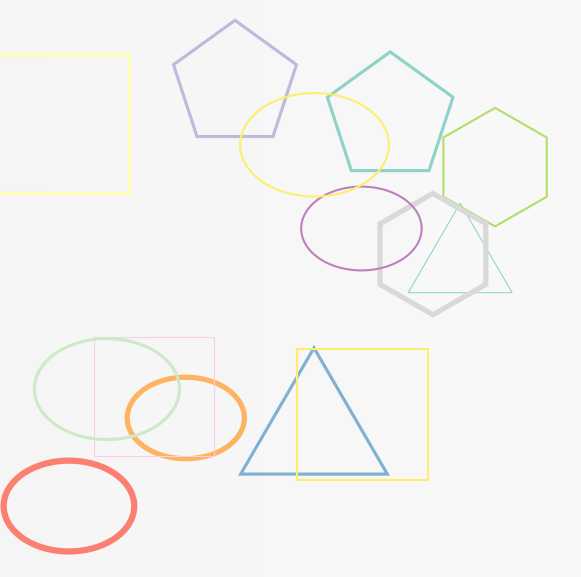[{"shape": "pentagon", "thickness": 1.5, "radius": 0.57, "center": [0.671, 0.796]}, {"shape": "triangle", "thickness": 0.5, "radius": 0.52, "center": [0.792, 0.544]}, {"shape": "square", "thickness": 1.5, "radius": 0.6, "center": [0.101, 0.785]}, {"shape": "pentagon", "thickness": 1.5, "radius": 0.56, "center": [0.404, 0.853]}, {"shape": "oval", "thickness": 3, "radius": 0.56, "center": [0.119, 0.123]}, {"shape": "triangle", "thickness": 1.5, "radius": 0.73, "center": [0.54, 0.251]}, {"shape": "oval", "thickness": 2.5, "radius": 0.5, "center": [0.32, 0.275]}, {"shape": "hexagon", "thickness": 1, "radius": 0.51, "center": [0.852, 0.71]}, {"shape": "square", "thickness": 0.5, "radius": 0.52, "center": [0.265, 0.312]}, {"shape": "hexagon", "thickness": 2.5, "radius": 0.53, "center": [0.745, 0.559]}, {"shape": "oval", "thickness": 1, "radius": 0.52, "center": [0.622, 0.603]}, {"shape": "oval", "thickness": 1.5, "radius": 0.62, "center": [0.184, 0.325]}, {"shape": "oval", "thickness": 1, "radius": 0.64, "center": [0.541, 0.748]}, {"shape": "square", "thickness": 1, "radius": 0.57, "center": [0.624, 0.281]}]